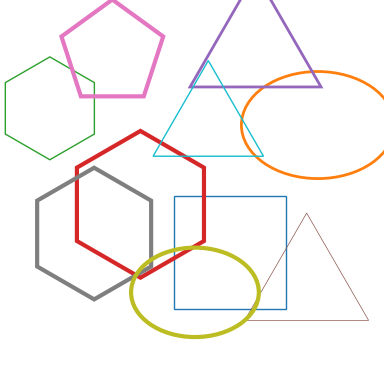[{"shape": "square", "thickness": 1, "radius": 0.73, "center": [0.598, 0.344]}, {"shape": "oval", "thickness": 2, "radius": 0.99, "center": [0.826, 0.675]}, {"shape": "hexagon", "thickness": 1, "radius": 0.67, "center": [0.129, 0.719]}, {"shape": "hexagon", "thickness": 3, "radius": 0.95, "center": [0.365, 0.469]}, {"shape": "triangle", "thickness": 2, "radius": 0.98, "center": [0.664, 0.872]}, {"shape": "triangle", "thickness": 0.5, "radius": 0.93, "center": [0.796, 0.261]}, {"shape": "pentagon", "thickness": 3, "radius": 0.69, "center": [0.292, 0.862]}, {"shape": "hexagon", "thickness": 3, "radius": 0.85, "center": [0.245, 0.393]}, {"shape": "oval", "thickness": 3, "radius": 0.83, "center": [0.506, 0.241]}, {"shape": "triangle", "thickness": 1, "radius": 0.83, "center": [0.541, 0.677]}]